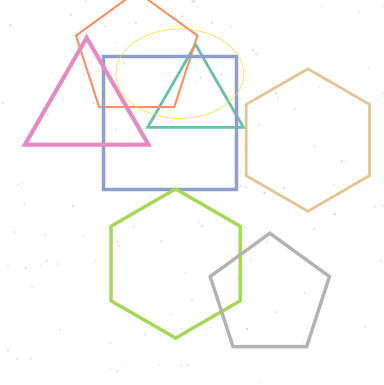[{"shape": "triangle", "thickness": 2, "radius": 0.72, "center": [0.508, 0.741]}, {"shape": "pentagon", "thickness": 1.5, "radius": 0.83, "center": [0.355, 0.856]}, {"shape": "square", "thickness": 2.5, "radius": 0.86, "center": [0.44, 0.682]}, {"shape": "triangle", "thickness": 3, "radius": 0.93, "center": [0.225, 0.717]}, {"shape": "hexagon", "thickness": 2.5, "radius": 0.97, "center": [0.456, 0.316]}, {"shape": "oval", "thickness": 0.5, "radius": 0.83, "center": [0.467, 0.809]}, {"shape": "hexagon", "thickness": 2, "radius": 0.92, "center": [0.8, 0.636]}, {"shape": "pentagon", "thickness": 2.5, "radius": 0.81, "center": [0.701, 0.231]}]